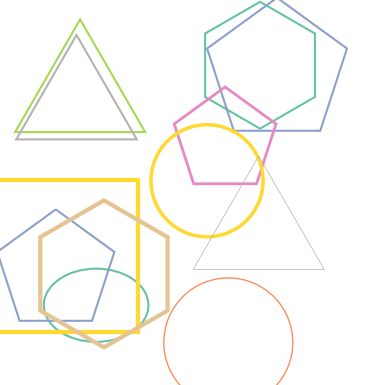[{"shape": "hexagon", "thickness": 1.5, "radius": 0.82, "center": [0.675, 0.831]}, {"shape": "oval", "thickness": 1.5, "radius": 0.68, "center": [0.25, 0.207]}, {"shape": "circle", "thickness": 1, "radius": 0.84, "center": [0.593, 0.111]}, {"shape": "pentagon", "thickness": 1.5, "radius": 0.8, "center": [0.145, 0.296]}, {"shape": "pentagon", "thickness": 1.5, "radius": 0.96, "center": [0.72, 0.815]}, {"shape": "pentagon", "thickness": 2, "radius": 0.7, "center": [0.585, 0.635]}, {"shape": "triangle", "thickness": 1.5, "radius": 0.98, "center": [0.208, 0.754]}, {"shape": "square", "thickness": 3, "radius": 0.98, "center": [0.161, 0.335]}, {"shape": "circle", "thickness": 2.5, "radius": 0.73, "center": [0.538, 0.53]}, {"shape": "hexagon", "thickness": 3, "radius": 0.95, "center": [0.27, 0.289]}, {"shape": "triangle", "thickness": 0.5, "radius": 0.98, "center": [0.672, 0.398]}, {"shape": "triangle", "thickness": 1.5, "radius": 0.9, "center": [0.199, 0.728]}]